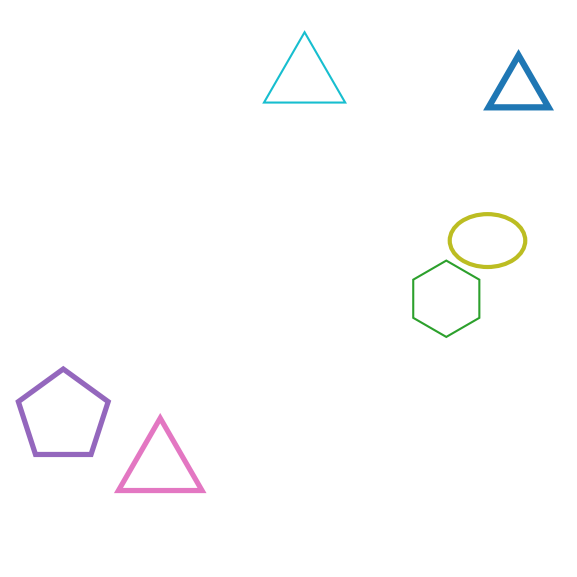[{"shape": "triangle", "thickness": 3, "radius": 0.3, "center": [0.898, 0.843]}, {"shape": "hexagon", "thickness": 1, "radius": 0.33, "center": [0.773, 0.482]}, {"shape": "pentagon", "thickness": 2.5, "radius": 0.41, "center": [0.11, 0.278]}, {"shape": "triangle", "thickness": 2.5, "radius": 0.42, "center": [0.277, 0.192]}, {"shape": "oval", "thickness": 2, "radius": 0.33, "center": [0.844, 0.583]}, {"shape": "triangle", "thickness": 1, "radius": 0.41, "center": [0.527, 0.862]}]